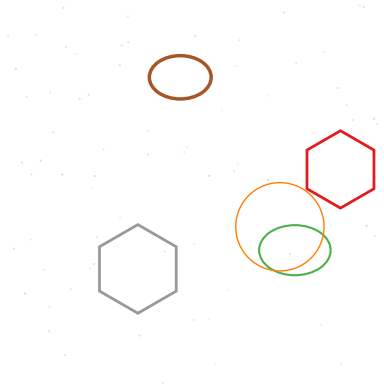[{"shape": "hexagon", "thickness": 2, "radius": 0.5, "center": [0.884, 0.56]}, {"shape": "oval", "thickness": 1.5, "radius": 0.46, "center": [0.766, 0.35]}, {"shape": "circle", "thickness": 1, "radius": 0.57, "center": [0.727, 0.411]}, {"shape": "oval", "thickness": 2.5, "radius": 0.4, "center": [0.468, 0.799]}, {"shape": "hexagon", "thickness": 2, "radius": 0.58, "center": [0.358, 0.301]}]